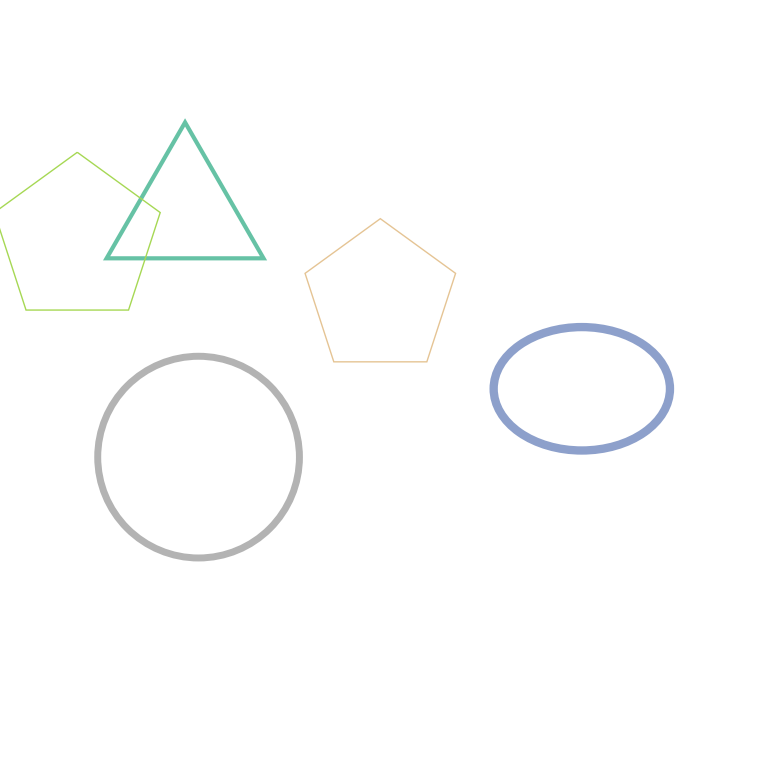[{"shape": "triangle", "thickness": 1.5, "radius": 0.59, "center": [0.24, 0.723]}, {"shape": "oval", "thickness": 3, "radius": 0.57, "center": [0.756, 0.495]}, {"shape": "pentagon", "thickness": 0.5, "radius": 0.57, "center": [0.1, 0.689]}, {"shape": "pentagon", "thickness": 0.5, "radius": 0.51, "center": [0.494, 0.613]}, {"shape": "circle", "thickness": 2.5, "radius": 0.65, "center": [0.258, 0.406]}]